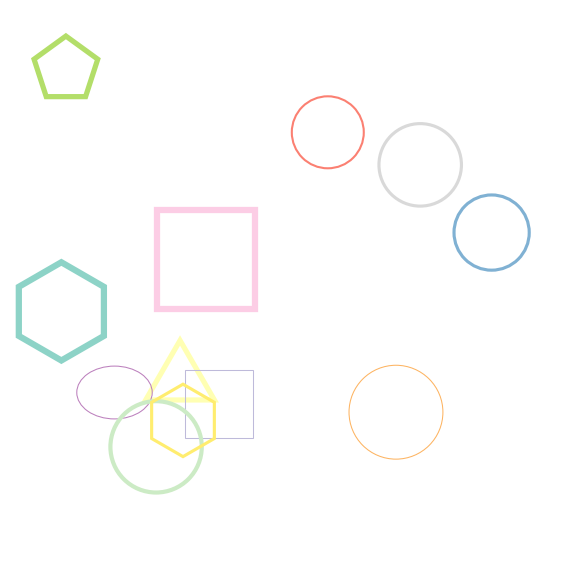[{"shape": "hexagon", "thickness": 3, "radius": 0.43, "center": [0.106, 0.46]}, {"shape": "triangle", "thickness": 2.5, "radius": 0.34, "center": [0.312, 0.341]}, {"shape": "square", "thickness": 0.5, "radius": 0.29, "center": [0.379, 0.3]}, {"shape": "circle", "thickness": 1, "radius": 0.31, "center": [0.568, 0.77]}, {"shape": "circle", "thickness": 1.5, "radius": 0.33, "center": [0.851, 0.596]}, {"shape": "circle", "thickness": 0.5, "radius": 0.41, "center": [0.686, 0.285]}, {"shape": "pentagon", "thickness": 2.5, "radius": 0.29, "center": [0.114, 0.879]}, {"shape": "square", "thickness": 3, "radius": 0.43, "center": [0.357, 0.55]}, {"shape": "circle", "thickness": 1.5, "radius": 0.36, "center": [0.728, 0.714]}, {"shape": "oval", "thickness": 0.5, "radius": 0.33, "center": [0.198, 0.319]}, {"shape": "circle", "thickness": 2, "radius": 0.4, "center": [0.27, 0.225]}, {"shape": "hexagon", "thickness": 1.5, "radius": 0.31, "center": [0.317, 0.271]}]